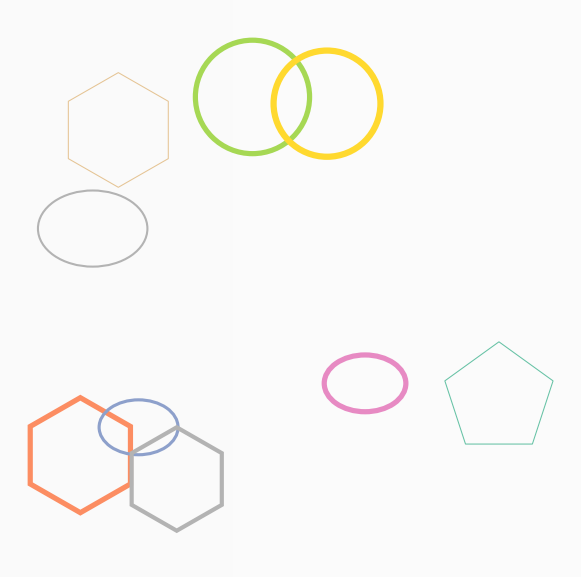[{"shape": "pentagon", "thickness": 0.5, "radius": 0.49, "center": [0.858, 0.309]}, {"shape": "hexagon", "thickness": 2.5, "radius": 0.5, "center": [0.138, 0.211]}, {"shape": "oval", "thickness": 1.5, "radius": 0.34, "center": [0.238, 0.259]}, {"shape": "oval", "thickness": 2.5, "radius": 0.35, "center": [0.628, 0.335]}, {"shape": "circle", "thickness": 2.5, "radius": 0.49, "center": [0.434, 0.831]}, {"shape": "circle", "thickness": 3, "radius": 0.46, "center": [0.563, 0.82]}, {"shape": "hexagon", "thickness": 0.5, "radius": 0.5, "center": [0.204, 0.774]}, {"shape": "oval", "thickness": 1, "radius": 0.47, "center": [0.159, 0.603]}, {"shape": "hexagon", "thickness": 2, "radius": 0.45, "center": [0.304, 0.17]}]